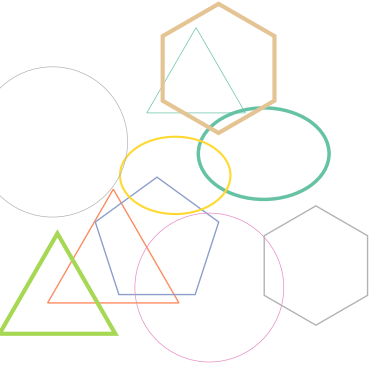[{"shape": "oval", "thickness": 2.5, "radius": 0.85, "center": [0.685, 0.601]}, {"shape": "triangle", "thickness": 0.5, "radius": 0.74, "center": [0.509, 0.781]}, {"shape": "triangle", "thickness": 1, "radius": 0.98, "center": [0.294, 0.312]}, {"shape": "pentagon", "thickness": 1, "radius": 0.84, "center": [0.408, 0.371]}, {"shape": "circle", "thickness": 0.5, "radius": 0.97, "center": [0.544, 0.253]}, {"shape": "triangle", "thickness": 3, "radius": 0.87, "center": [0.149, 0.22]}, {"shape": "oval", "thickness": 1.5, "radius": 0.72, "center": [0.455, 0.544]}, {"shape": "hexagon", "thickness": 3, "radius": 0.84, "center": [0.568, 0.822]}, {"shape": "hexagon", "thickness": 1, "radius": 0.77, "center": [0.82, 0.31]}, {"shape": "circle", "thickness": 0.5, "radius": 0.98, "center": [0.136, 0.631]}]